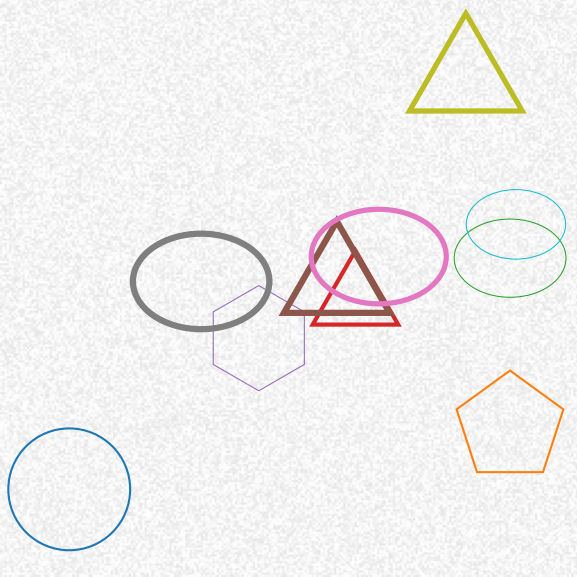[{"shape": "circle", "thickness": 1, "radius": 0.53, "center": [0.12, 0.152]}, {"shape": "pentagon", "thickness": 1, "radius": 0.49, "center": [0.883, 0.26]}, {"shape": "oval", "thickness": 0.5, "radius": 0.48, "center": [0.883, 0.552]}, {"shape": "triangle", "thickness": 2, "radius": 0.43, "center": [0.616, 0.48]}, {"shape": "hexagon", "thickness": 0.5, "radius": 0.46, "center": [0.448, 0.414]}, {"shape": "triangle", "thickness": 3, "radius": 0.53, "center": [0.583, 0.51]}, {"shape": "oval", "thickness": 2.5, "radius": 0.58, "center": [0.656, 0.555]}, {"shape": "oval", "thickness": 3, "radius": 0.59, "center": [0.348, 0.512]}, {"shape": "triangle", "thickness": 2.5, "radius": 0.56, "center": [0.807, 0.863]}, {"shape": "oval", "thickness": 0.5, "radius": 0.43, "center": [0.893, 0.611]}]